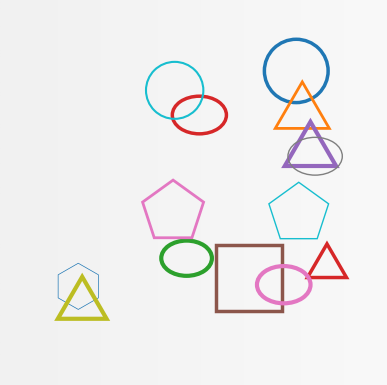[{"shape": "circle", "thickness": 2.5, "radius": 0.41, "center": [0.765, 0.816]}, {"shape": "hexagon", "thickness": 0.5, "radius": 0.3, "center": [0.202, 0.256]}, {"shape": "triangle", "thickness": 2, "radius": 0.4, "center": [0.78, 0.707]}, {"shape": "oval", "thickness": 3, "radius": 0.33, "center": [0.482, 0.329]}, {"shape": "triangle", "thickness": 2.5, "radius": 0.29, "center": [0.844, 0.308]}, {"shape": "oval", "thickness": 2.5, "radius": 0.35, "center": [0.515, 0.701]}, {"shape": "triangle", "thickness": 3, "radius": 0.38, "center": [0.801, 0.607]}, {"shape": "square", "thickness": 2.5, "radius": 0.42, "center": [0.643, 0.278]}, {"shape": "pentagon", "thickness": 2, "radius": 0.41, "center": [0.447, 0.449]}, {"shape": "oval", "thickness": 3, "radius": 0.35, "center": [0.732, 0.261]}, {"shape": "oval", "thickness": 1, "radius": 0.35, "center": [0.813, 0.594]}, {"shape": "triangle", "thickness": 3, "radius": 0.36, "center": [0.212, 0.208]}, {"shape": "circle", "thickness": 1.5, "radius": 0.37, "center": [0.451, 0.765]}, {"shape": "pentagon", "thickness": 1, "radius": 0.4, "center": [0.771, 0.446]}]